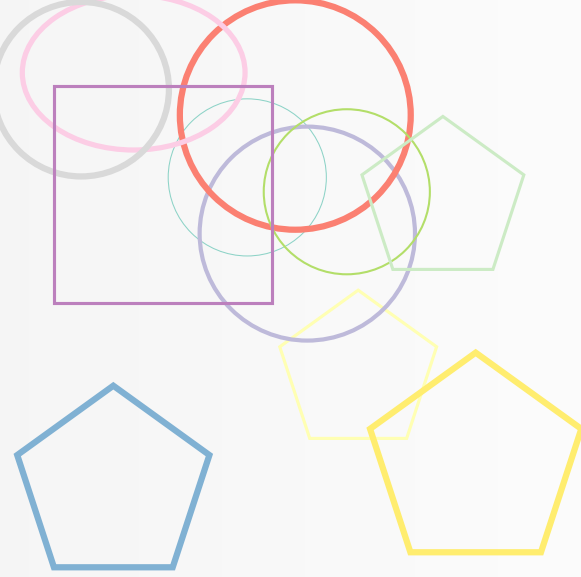[{"shape": "circle", "thickness": 0.5, "radius": 0.68, "center": [0.425, 0.692]}, {"shape": "pentagon", "thickness": 1.5, "radius": 0.71, "center": [0.616, 0.355]}, {"shape": "circle", "thickness": 2, "radius": 0.93, "center": [0.529, 0.595]}, {"shape": "circle", "thickness": 3, "radius": 0.99, "center": [0.508, 0.8]}, {"shape": "pentagon", "thickness": 3, "radius": 0.87, "center": [0.195, 0.157]}, {"shape": "circle", "thickness": 1, "radius": 0.71, "center": [0.597, 0.667]}, {"shape": "oval", "thickness": 2.5, "radius": 0.96, "center": [0.23, 0.873]}, {"shape": "circle", "thickness": 3, "radius": 0.76, "center": [0.14, 0.845]}, {"shape": "square", "thickness": 1.5, "radius": 0.94, "center": [0.28, 0.662]}, {"shape": "pentagon", "thickness": 1.5, "radius": 0.73, "center": [0.762, 0.651]}, {"shape": "pentagon", "thickness": 3, "radius": 0.96, "center": [0.818, 0.197]}]